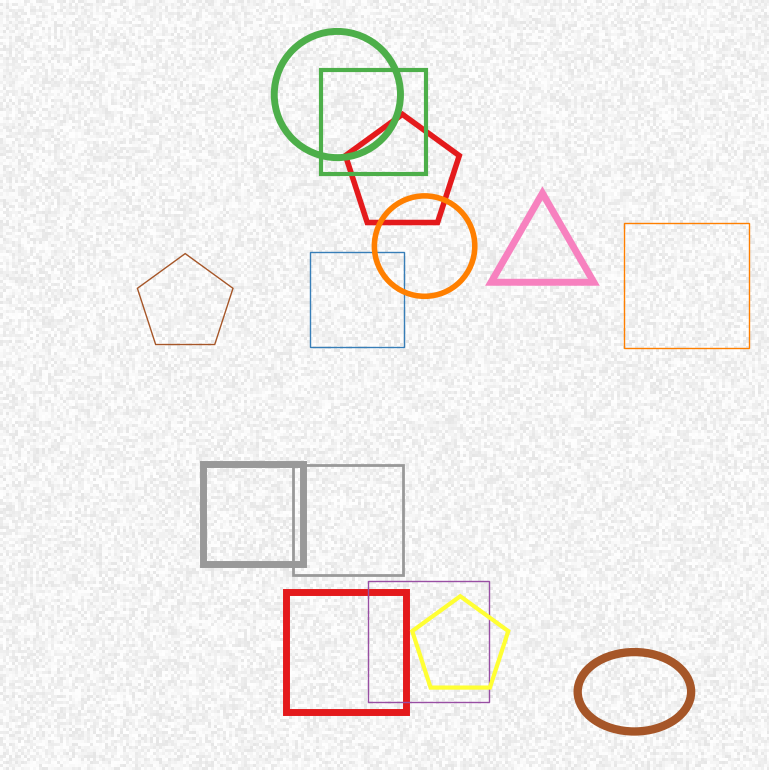[{"shape": "pentagon", "thickness": 2, "radius": 0.39, "center": [0.523, 0.774]}, {"shape": "square", "thickness": 2.5, "radius": 0.39, "center": [0.45, 0.153]}, {"shape": "square", "thickness": 0.5, "radius": 0.31, "center": [0.464, 0.612]}, {"shape": "circle", "thickness": 2.5, "radius": 0.41, "center": [0.438, 0.877]}, {"shape": "square", "thickness": 1.5, "radius": 0.34, "center": [0.485, 0.841]}, {"shape": "square", "thickness": 0.5, "radius": 0.39, "center": [0.556, 0.167]}, {"shape": "circle", "thickness": 2, "radius": 0.33, "center": [0.551, 0.68]}, {"shape": "square", "thickness": 0.5, "radius": 0.41, "center": [0.891, 0.629]}, {"shape": "pentagon", "thickness": 1.5, "radius": 0.33, "center": [0.598, 0.16]}, {"shape": "oval", "thickness": 3, "radius": 0.37, "center": [0.824, 0.102]}, {"shape": "pentagon", "thickness": 0.5, "radius": 0.33, "center": [0.241, 0.605]}, {"shape": "triangle", "thickness": 2.5, "radius": 0.39, "center": [0.704, 0.672]}, {"shape": "square", "thickness": 2.5, "radius": 0.33, "center": [0.329, 0.332]}, {"shape": "square", "thickness": 1, "radius": 0.36, "center": [0.452, 0.325]}]